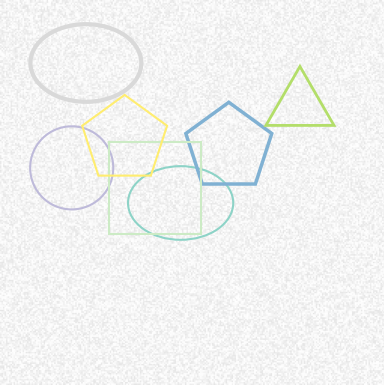[{"shape": "oval", "thickness": 1.5, "radius": 0.68, "center": [0.469, 0.473]}, {"shape": "circle", "thickness": 1.5, "radius": 0.54, "center": [0.186, 0.564]}, {"shape": "pentagon", "thickness": 2.5, "radius": 0.59, "center": [0.594, 0.617]}, {"shape": "triangle", "thickness": 2, "radius": 0.51, "center": [0.779, 0.725]}, {"shape": "oval", "thickness": 3, "radius": 0.72, "center": [0.223, 0.836]}, {"shape": "square", "thickness": 1.5, "radius": 0.6, "center": [0.402, 0.511]}, {"shape": "pentagon", "thickness": 1.5, "radius": 0.58, "center": [0.324, 0.638]}]